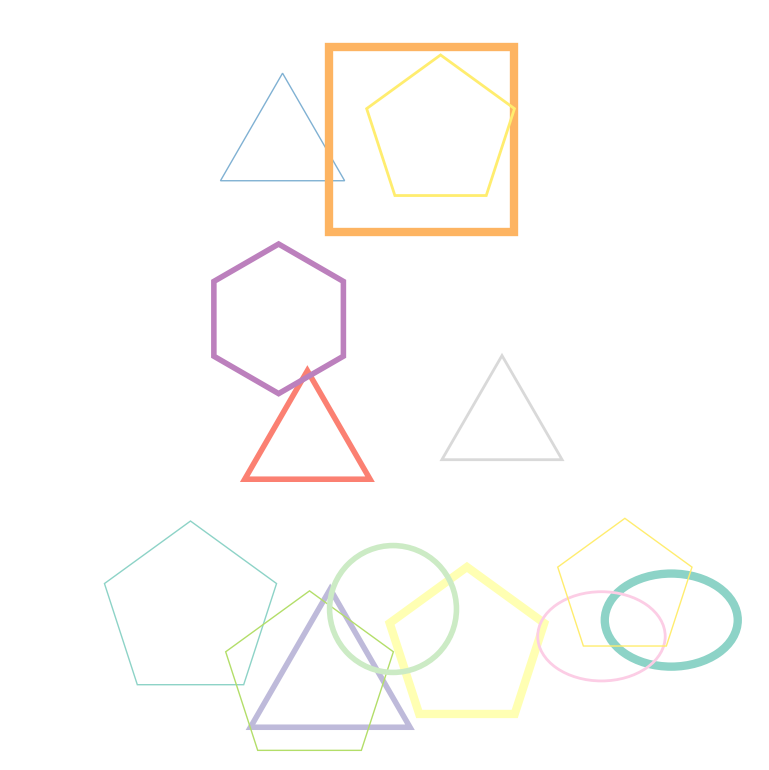[{"shape": "pentagon", "thickness": 0.5, "radius": 0.59, "center": [0.247, 0.206]}, {"shape": "oval", "thickness": 3, "radius": 0.43, "center": [0.872, 0.195]}, {"shape": "pentagon", "thickness": 3, "radius": 0.53, "center": [0.606, 0.158]}, {"shape": "triangle", "thickness": 2, "radius": 0.6, "center": [0.429, 0.115]}, {"shape": "triangle", "thickness": 2, "radius": 0.47, "center": [0.399, 0.425]}, {"shape": "triangle", "thickness": 0.5, "radius": 0.47, "center": [0.367, 0.812]}, {"shape": "square", "thickness": 3, "radius": 0.6, "center": [0.548, 0.818]}, {"shape": "pentagon", "thickness": 0.5, "radius": 0.57, "center": [0.402, 0.118]}, {"shape": "oval", "thickness": 1, "radius": 0.41, "center": [0.781, 0.174]}, {"shape": "triangle", "thickness": 1, "radius": 0.45, "center": [0.652, 0.448]}, {"shape": "hexagon", "thickness": 2, "radius": 0.49, "center": [0.362, 0.586]}, {"shape": "circle", "thickness": 2, "radius": 0.41, "center": [0.51, 0.209]}, {"shape": "pentagon", "thickness": 1, "radius": 0.5, "center": [0.572, 0.828]}, {"shape": "pentagon", "thickness": 0.5, "radius": 0.46, "center": [0.812, 0.235]}]